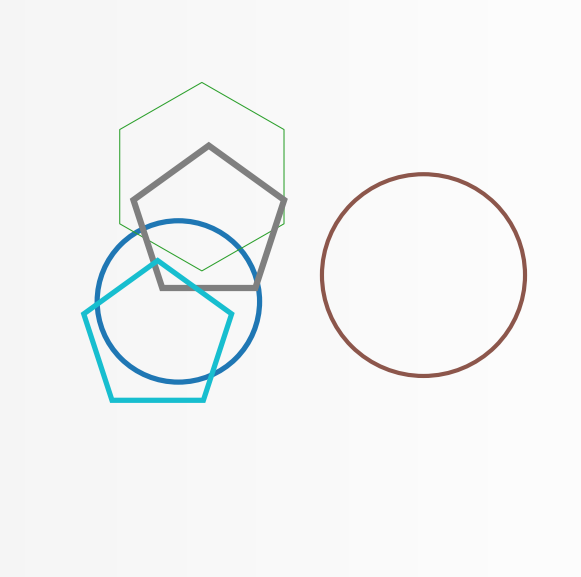[{"shape": "circle", "thickness": 2.5, "radius": 0.7, "center": [0.307, 0.477]}, {"shape": "hexagon", "thickness": 0.5, "radius": 0.82, "center": [0.347, 0.693]}, {"shape": "circle", "thickness": 2, "radius": 0.87, "center": [0.729, 0.523]}, {"shape": "pentagon", "thickness": 3, "radius": 0.68, "center": [0.359, 0.611]}, {"shape": "pentagon", "thickness": 2.5, "radius": 0.67, "center": [0.271, 0.414]}]